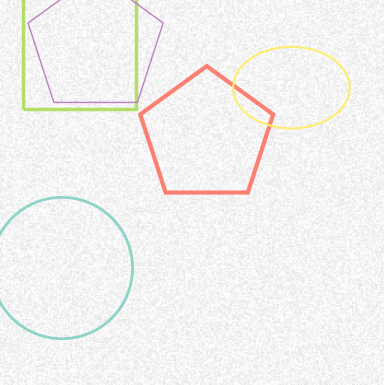[{"shape": "circle", "thickness": 2, "radius": 0.92, "center": [0.161, 0.304]}, {"shape": "pentagon", "thickness": 3, "radius": 0.91, "center": [0.537, 0.647]}, {"shape": "square", "thickness": 2.5, "radius": 0.74, "center": [0.206, 0.864]}, {"shape": "pentagon", "thickness": 1, "radius": 0.92, "center": [0.248, 0.883]}, {"shape": "oval", "thickness": 1.5, "radius": 0.76, "center": [0.757, 0.772]}]